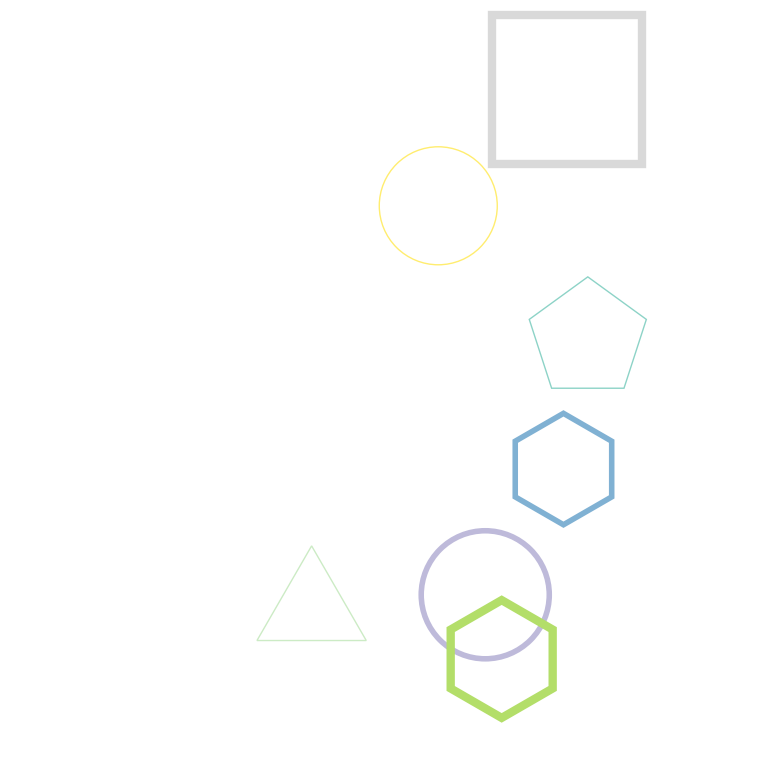[{"shape": "pentagon", "thickness": 0.5, "radius": 0.4, "center": [0.763, 0.56]}, {"shape": "circle", "thickness": 2, "radius": 0.42, "center": [0.63, 0.228]}, {"shape": "hexagon", "thickness": 2, "radius": 0.36, "center": [0.732, 0.391]}, {"shape": "hexagon", "thickness": 3, "radius": 0.38, "center": [0.652, 0.144]}, {"shape": "square", "thickness": 3, "radius": 0.49, "center": [0.736, 0.884]}, {"shape": "triangle", "thickness": 0.5, "radius": 0.41, "center": [0.405, 0.209]}, {"shape": "circle", "thickness": 0.5, "radius": 0.38, "center": [0.569, 0.733]}]